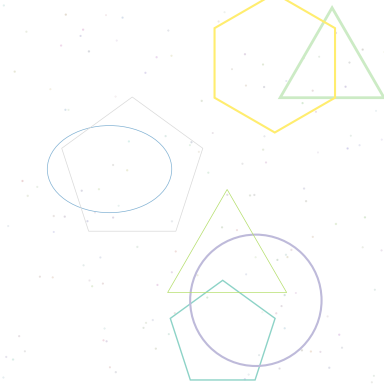[{"shape": "pentagon", "thickness": 1, "radius": 0.72, "center": [0.578, 0.129]}, {"shape": "circle", "thickness": 1.5, "radius": 0.85, "center": [0.665, 0.22]}, {"shape": "oval", "thickness": 0.5, "radius": 0.81, "center": [0.284, 0.561]}, {"shape": "triangle", "thickness": 0.5, "radius": 0.89, "center": [0.59, 0.329]}, {"shape": "pentagon", "thickness": 0.5, "radius": 0.96, "center": [0.344, 0.555]}, {"shape": "triangle", "thickness": 2, "radius": 0.78, "center": [0.863, 0.824]}, {"shape": "hexagon", "thickness": 1.5, "radius": 0.9, "center": [0.714, 0.836]}]